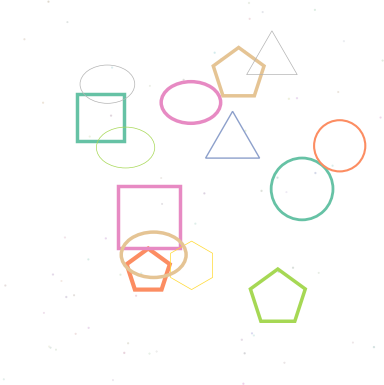[{"shape": "square", "thickness": 2.5, "radius": 0.31, "center": [0.262, 0.695]}, {"shape": "circle", "thickness": 2, "radius": 0.4, "center": [0.785, 0.509]}, {"shape": "pentagon", "thickness": 3, "radius": 0.29, "center": [0.385, 0.296]}, {"shape": "circle", "thickness": 1.5, "radius": 0.33, "center": [0.882, 0.621]}, {"shape": "triangle", "thickness": 1, "radius": 0.4, "center": [0.604, 0.63]}, {"shape": "oval", "thickness": 2.5, "radius": 0.39, "center": [0.496, 0.734]}, {"shape": "square", "thickness": 2.5, "radius": 0.41, "center": [0.388, 0.437]}, {"shape": "oval", "thickness": 0.5, "radius": 0.38, "center": [0.326, 0.617]}, {"shape": "pentagon", "thickness": 2.5, "radius": 0.37, "center": [0.722, 0.226]}, {"shape": "hexagon", "thickness": 0.5, "radius": 0.31, "center": [0.498, 0.311]}, {"shape": "pentagon", "thickness": 2.5, "radius": 0.35, "center": [0.62, 0.807]}, {"shape": "oval", "thickness": 2.5, "radius": 0.42, "center": [0.399, 0.338]}, {"shape": "oval", "thickness": 0.5, "radius": 0.36, "center": [0.279, 0.781]}, {"shape": "triangle", "thickness": 0.5, "radius": 0.38, "center": [0.706, 0.844]}]